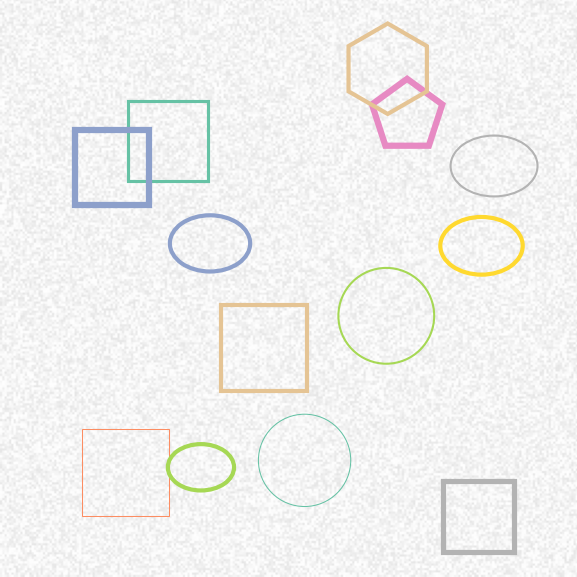[{"shape": "square", "thickness": 1.5, "radius": 0.34, "center": [0.291, 0.755]}, {"shape": "circle", "thickness": 0.5, "radius": 0.4, "center": [0.527, 0.202]}, {"shape": "square", "thickness": 0.5, "radius": 0.38, "center": [0.217, 0.181]}, {"shape": "square", "thickness": 3, "radius": 0.32, "center": [0.194, 0.709]}, {"shape": "oval", "thickness": 2, "radius": 0.35, "center": [0.364, 0.578]}, {"shape": "pentagon", "thickness": 3, "radius": 0.32, "center": [0.705, 0.799]}, {"shape": "circle", "thickness": 1, "radius": 0.41, "center": [0.669, 0.452]}, {"shape": "oval", "thickness": 2, "radius": 0.29, "center": [0.348, 0.19]}, {"shape": "oval", "thickness": 2, "radius": 0.36, "center": [0.834, 0.574]}, {"shape": "square", "thickness": 2, "radius": 0.37, "center": [0.456, 0.397]}, {"shape": "hexagon", "thickness": 2, "radius": 0.39, "center": [0.671, 0.88]}, {"shape": "square", "thickness": 2.5, "radius": 0.31, "center": [0.828, 0.105]}, {"shape": "oval", "thickness": 1, "radius": 0.38, "center": [0.856, 0.712]}]